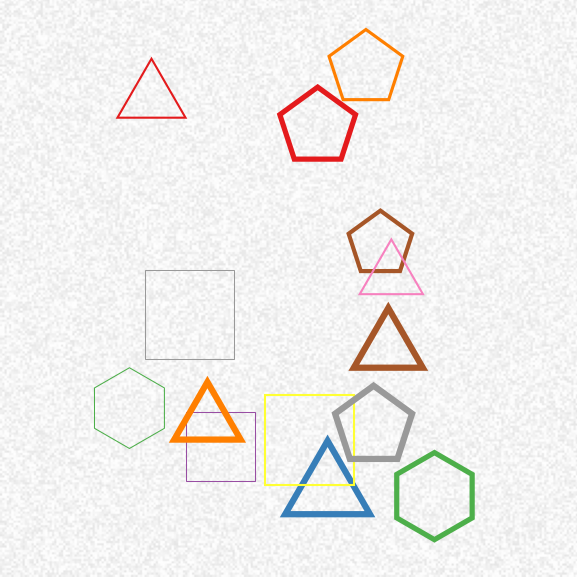[{"shape": "pentagon", "thickness": 2.5, "radius": 0.34, "center": [0.55, 0.779]}, {"shape": "triangle", "thickness": 1, "radius": 0.34, "center": [0.262, 0.829]}, {"shape": "triangle", "thickness": 3, "radius": 0.42, "center": [0.567, 0.151]}, {"shape": "hexagon", "thickness": 0.5, "radius": 0.35, "center": [0.224, 0.292]}, {"shape": "hexagon", "thickness": 2.5, "radius": 0.38, "center": [0.752, 0.14]}, {"shape": "square", "thickness": 0.5, "radius": 0.3, "center": [0.382, 0.226]}, {"shape": "triangle", "thickness": 3, "radius": 0.33, "center": [0.359, 0.271]}, {"shape": "pentagon", "thickness": 1.5, "radius": 0.34, "center": [0.634, 0.881]}, {"shape": "square", "thickness": 1, "radius": 0.39, "center": [0.536, 0.237]}, {"shape": "pentagon", "thickness": 2, "radius": 0.29, "center": [0.659, 0.577]}, {"shape": "triangle", "thickness": 3, "radius": 0.34, "center": [0.672, 0.397]}, {"shape": "triangle", "thickness": 1, "radius": 0.32, "center": [0.678, 0.521]}, {"shape": "pentagon", "thickness": 3, "radius": 0.35, "center": [0.647, 0.261]}, {"shape": "square", "thickness": 0.5, "radius": 0.38, "center": [0.329, 0.455]}]